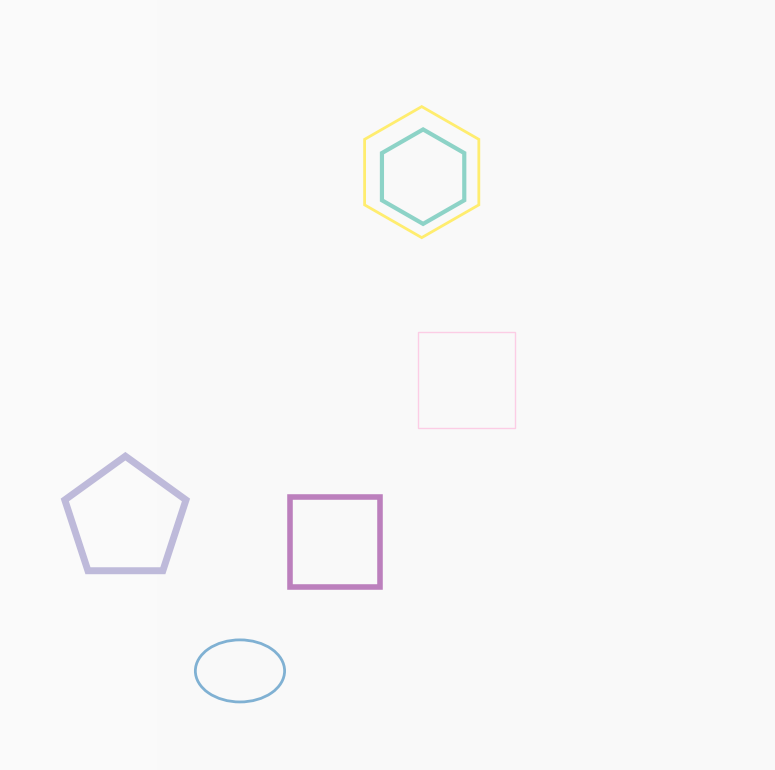[{"shape": "hexagon", "thickness": 1.5, "radius": 0.31, "center": [0.546, 0.771]}, {"shape": "pentagon", "thickness": 2.5, "radius": 0.41, "center": [0.162, 0.325]}, {"shape": "oval", "thickness": 1, "radius": 0.29, "center": [0.31, 0.129]}, {"shape": "square", "thickness": 0.5, "radius": 0.31, "center": [0.602, 0.506]}, {"shape": "square", "thickness": 2, "radius": 0.29, "center": [0.432, 0.296]}, {"shape": "hexagon", "thickness": 1, "radius": 0.43, "center": [0.544, 0.776]}]